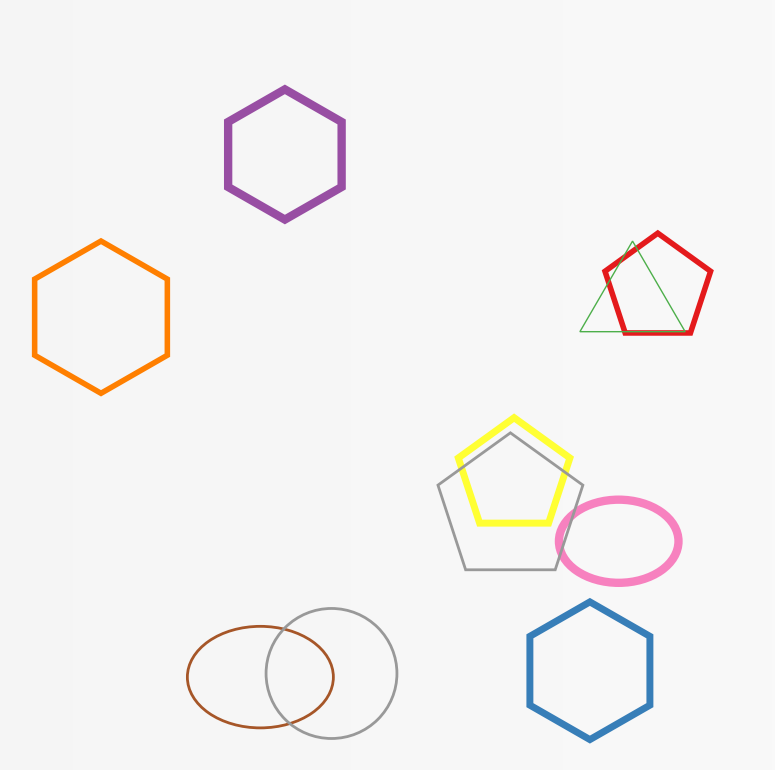[{"shape": "pentagon", "thickness": 2, "radius": 0.36, "center": [0.849, 0.626]}, {"shape": "hexagon", "thickness": 2.5, "radius": 0.45, "center": [0.761, 0.129]}, {"shape": "triangle", "thickness": 0.5, "radius": 0.39, "center": [0.816, 0.608]}, {"shape": "hexagon", "thickness": 3, "radius": 0.42, "center": [0.368, 0.799]}, {"shape": "hexagon", "thickness": 2, "radius": 0.49, "center": [0.13, 0.588]}, {"shape": "pentagon", "thickness": 2.5, "radius": 0.38, "center": [0.663, 0.382]}, {"shape": "oval", "thickness": 1, "radius": 0.47, "center": [0.336, 0.121]}, {"shape": "oval", "thickness": 3, "radius": 0.39, "center": [0.798, 0.297]}, {"shape": "pentagon", "thickness": 1, "radius": 0.49, "center": [0.659, 0.34]}, {"shape": "circle", "thickness": 1, "radius": 0.42, "center": [0.428, 0.125]}]